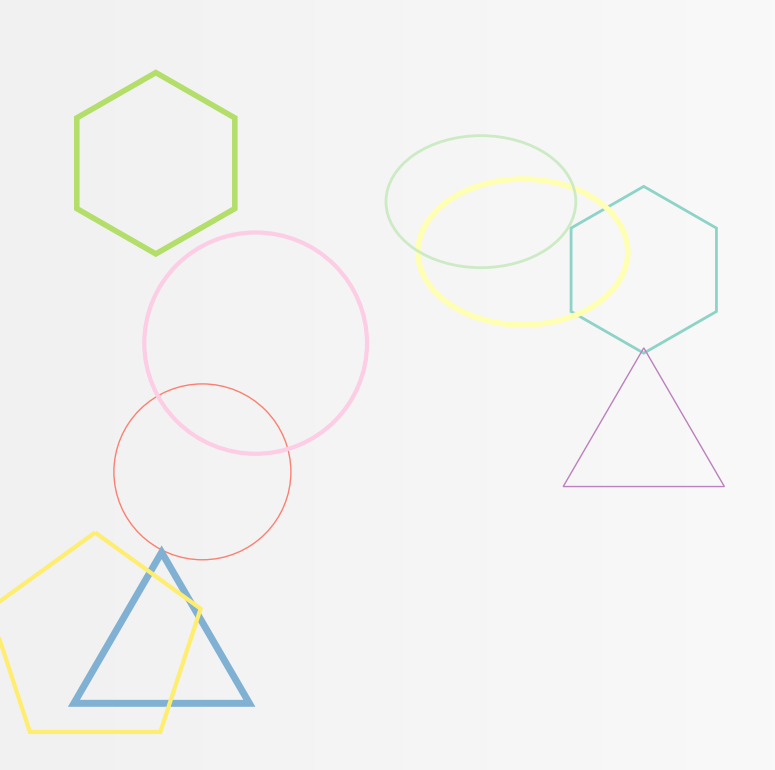[{"shape": "hexagon", "thickness": 1, "radius": 0.54, "center": [0.831, 0.65]}, {"shape": "oval", "thickness": 2, "radius": 0.68, "center": [0.675, 0.673]}, {"shape": "circle", "thickness": 0.5, "radius": 0.57, "center": [0.261, 0.387]}, {"shape": "triangle", "thickness": 2.5, "radius": 0.65, "center": [0.209, 0.152]}, {"shape": "hexagon", "thickness": 2, "radius": 0.59, "center": [0.201, 0.788]}, {"shape": "circle", "thickness": 1.5, "radius": 0.72, "center": [0.33, 0.554]}, {"shape": "triangle", "thickness": 0.5, "radius": 0.6, "center": [0.831, 0.428]}, {"shape": "oval", "thickness": 1, "radius": 0.61, "center": [0.621, 0.738]}, {"shape": "pentagon", "thickness": 1.5, "radius": 0.72, "center": [0.123, 0.165]}]